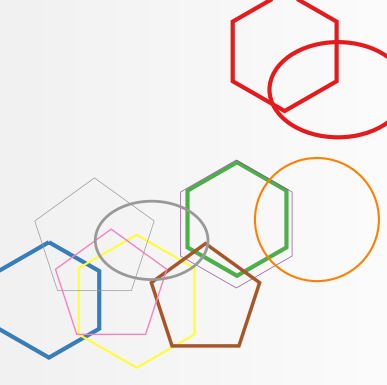[{"shape": "hexagon", "thickness": 3, "radius": 0.77, "center": [0.735, 0.866]}, {"shape": "oval", "thickness": 3, "radius": 0.88, "center": [0.872, 0.767]}, {"shape": "hexagon", "thickness": 3, "radius": 0.75, "center": [0.126, 0.221]}, {"shape": "hexagon", "thickness": 3, "radius": 0.74, "center": [0.612, 0.431]}, {"shape": "hexagon", "thickness": 0.5, "radius": 0.83, "center": [0.61, 0.418]}, {"shape": "circle", "thickness": 1.5, "radius": 0.8, "center": [0.818, 0.43]}, {"shape": "hexagon", "thickness": 1.5, "radius": 0.86, "center": [0.352, 0.218]}, {"shape": "pentagon", "thickness": 2.5, "radius": 0.73, "center": [0.53, 0.22]}, {"shape": "pentagon", "thickness": 1, "radius": 0.76, "center": [0.287, 0.254]}, {"shape": "pentagon", "thickness": 0.5, "radius": 0.81, "center": [0.244, 0.376]}, {"shape": "oval", "thickness": 2, "radius": 0.73, "center": [0.391, 0.376]}]